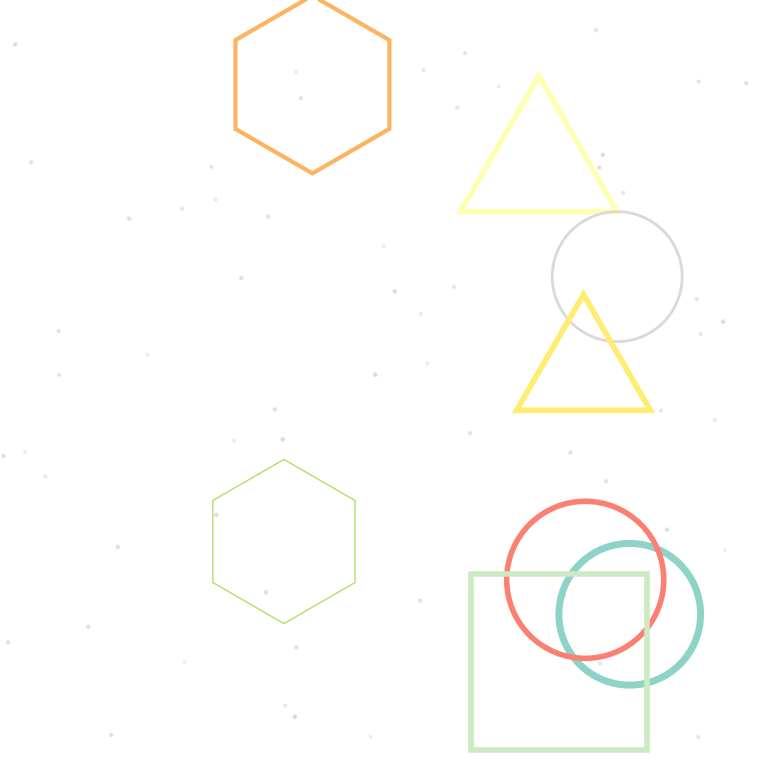[{"shape": "circle", "thickness": 2.5, "radius": 0.46, "center": [0.818, 0.202]}, {"shape": "triangle", "thickness": 2, "radius": 0.59, "center": [0.7, 0.784]}, {"shape": "circle", "thickness": 2, "radius": 0.51, "center": [0.76, 0.247]}, {"shape": "hexagon", "thickness": 1.5, "radius": 0.58, "center": [0.406, 0.89]}, {"shape": "hexagon", "thickness": 0.5, "radius": 0.53, "center": [0.369, 0.297]}, {"shape": "circle", "thickness": 1, "radius": 0.42, "center": [0.802, 0.641]}, {"shape": "square", "thickness": 2, "radius": 0.57, "center": [0.726, 0.141]}, {"shape": "triangle", "thickness": 2, "radius": 0.5, "center": [0.758, 0.517]}]